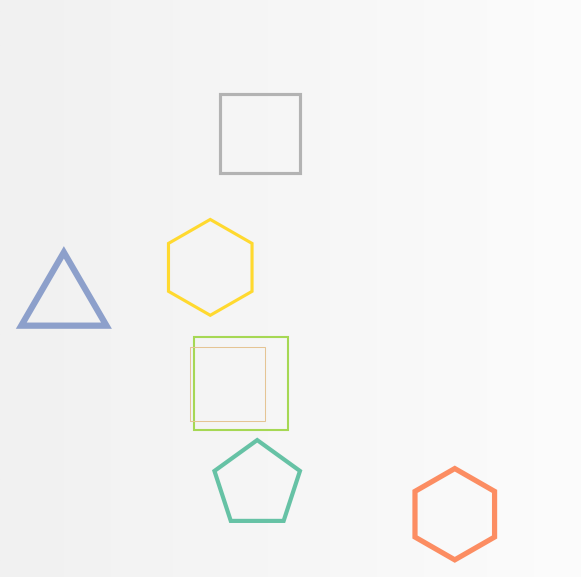[{"shape": "pentagon", "thickness": 2, "radius": 0.39, "center": [0.443, 0.16]}, {"shape": "hexagon", "thickness": 2.5, "radius": 0.4, "center": [0.782, 0.109]}, {"shape": "triangle", "thickness": 3, "radius": 0.42, "center": [0.11, 0.478]}, {"shape": "square", "thickness": 1, "radius": 0.41, "center": [0.415, 0.335]}, {"shape": "hexagon", "thickness": 1.5, "radius": 0.41, "center": [0.362, 0.536]}, {"shape": "square", "thickness": 0.5, "radius": 0.32, "center": [0.391, 0.334]}, {"shape": "square", "thickness": 1.5, "radius": 0.34, "center": [0.447, 0.768]}]